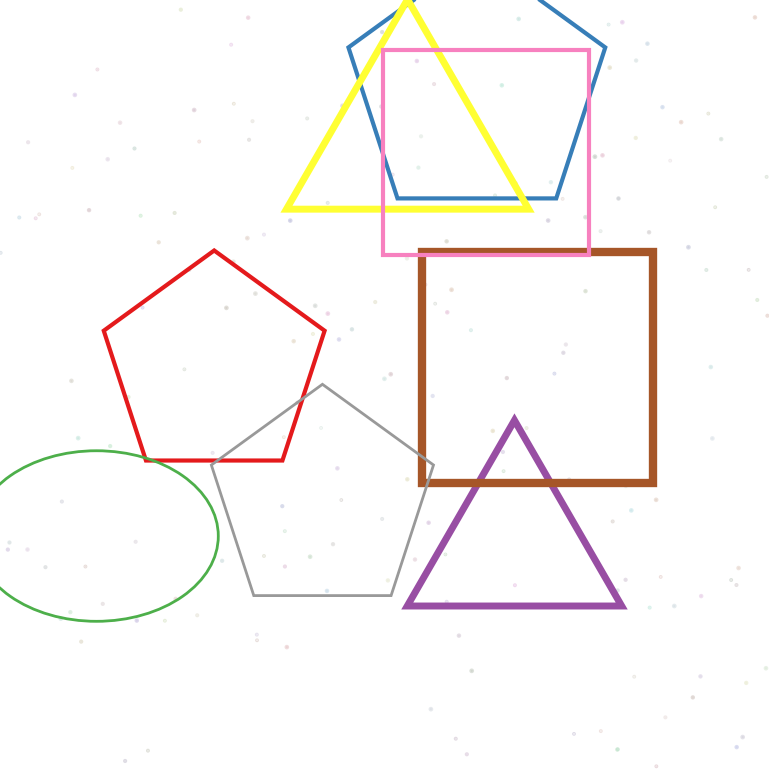[{"shape": "pentagon", "thickness": 1.5, "radius": 0.75, "center": [0.278, 0.524]}, {"shape": "pentagon", "thickness": 1.5, "radius": 0.88, "center": [0.619, 0.884]}, {"shape": "oval", "thickness": 1, "radius": 0.79, "center": [0.125, 0.304]}, {"shape": "triangle", "thickness": 2.5, "radius": 0.8, "center": [0.668, 0.293]}, {"shape": "triangle", "thickness": 2.5, "radius": 0.91, "center": [0.529, 0.819]}, {"shape": "square", "thickness": 3, "radius": 0.75, "center": [0.698, 0.522]}, {"shape": "square", "thickness": 1.5, "radius": 0.67, "center": [0.631, 0.802]}, {"shape": "pentagon", "thickness": 1, "radius": 0.76, "center": [0.419, 0.349]}]